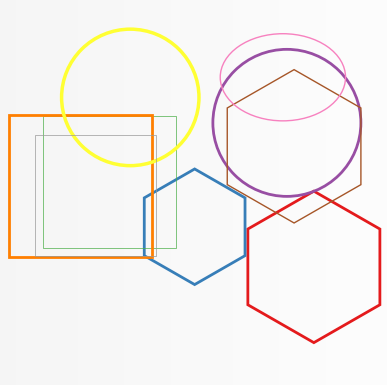[{"shape": "hexagon", "thickness": 2, "radius": 0.98, "center": [0.81, 0.307]}, {"shape": "hexagon", "thickness": 2, "radius": 0.75, "center": [0.502, 0.411]}, {"shape": "square", "thickness": 0.5, "radius": 0.86, "center": [0.282, 0.526]}, {"shape": "circle", "thickness": 2, "radius": 0.95, "center": [0.74, 0.681]}, {"shape": "square", "thickness": 2, "radius": 0.92, "center": [0.207, 0.517]}, {"shape": "circle", "thickness": 2.5, "radius": 0.89, "center": [0.336, 0.747]}, {"shape": "hexagon", "thickness": 1, "radius": 1.0, "center": [0.759, 0.62]}, {"shape": "oval", "thickness": 1, "radius": 0.81, "center": [0.73, 0.799]}, {"shape": "square", "thickness": 0.5, "radius": 0.78, "center": [0.246, 0.492]}]